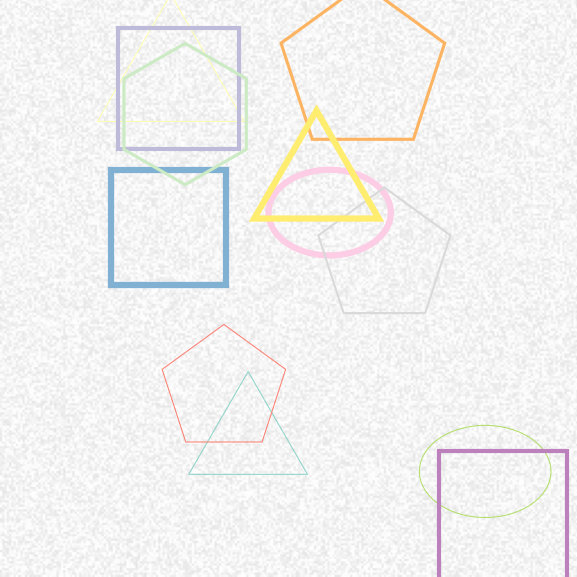[{"shape": "triangle", "thickness": 0.5, "radius": 0.59, "center": [0.43, 0.237]}, {"shape": "triangle", "thickness": 0.5, "radius": 0.73, "center": [0.296, 0.862]}, {"shape": "square", "thickness": 2, "radius": 0.52, "center": [0.309, 0.846]}, {"shape": "pentagon", "thickness": 0.5, "radius": 0.56, "center": [0.388, 0.325]}, {"shape": "square", "thickness": 3, "radius": 0.5, "center": [0.292, 0.605]}, {"shape": "pentagon", "thickness": 1.5, "radius": 0.74, "center": [0.628, 0.878]}, {"shape": "oval", "thickness": 0.5, "radius": 0.57, "center": [0.84, 0.183]}, {"shape": "oval", "thickness": 3, "radius": 0.53, "center": [0.571, 0.631]}, {"shape": "pentagon", "thickness": 1, "radius": 0.6, "center": [0.666, 0.554]}, {"shape": "square", "thickness": 2, "radius": 0.55, "center": [0.87, 0.107]}, {"shape": "hexagon", "thickness": 1.5, "radius": 0.61, "center": [0.321, 0.802]}, {"shape": "triangle", "thickness": 3, "radius": 0.62, "center": [0.548, 0.683]}]